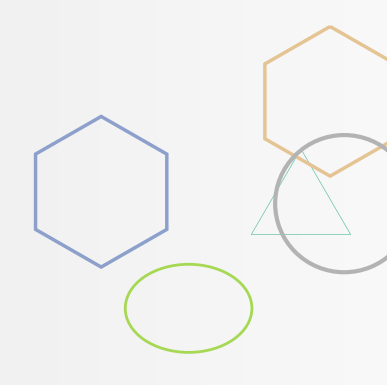[{"shape": "triangle", "thickness": 0.5, "radius": 0.74, "center": [0.777, 0.465]}, {"shape": "hexagon", "thickness": 2.5, "radius": 0.98, "center": [0.261, 0.502]}, {"shape": "oval", "thickness": 2, "radius": 0.82, "center": [0.487, 0.199]}, {"shape": "hexagon", "thickness": 2.5, "radius": 0.97, "center": [0.852, 0.737]}, {"shape": "circle", "thickness": 3, "radius": 0.89, "center": [0.888, 0.471]}]